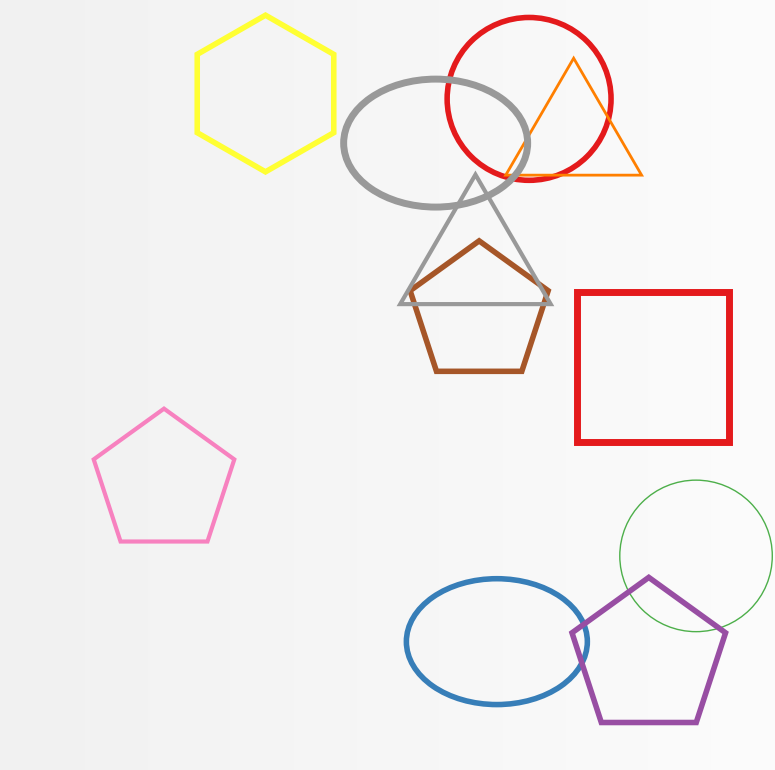[{"shape": "circle", "thickness": 2, "radius": 0.53, "center": [0.683, 0.872]}, {"shape": "square", "thickness": 2.5, "radius": 0.49, "center": [0.843, 0.524]}, {"shape": "oval", "thickness": 2, "radius": 0.58, "center": [0.641, 0.167]}, {"shape": "circle", "thickness": 0.5, "radius": 0.49, "center": [0.898, 0.278]}, {"shape": "pentagon", "thickness": 2, "radius": 0.52, "center": [0.837, 0.146]}, {"shape": "triangle", "thickness": 1, "radius": 0.51, "center": [0.74, 0.823]}, {"shape": "hexagon", "thickness": 2, "radius": 0.51, "center": [0.343, 0.879]}, {"shape": "pentagon", "thickness": 2, "radius": 0.47, "center": [0.618, 0.594]}, {"shape": "pentagon", "thickness": 1.5, "radius": 0.48, "center": [0.212, 0.374]}, {"shape": "triangle", "thickness": 1.5, "radius": 0.56, "center": [0.613, 0.661]}, {"shape": "oval", "thickness": 2.5, "radius": 0.59, "center": [0.562, 0.814]}]